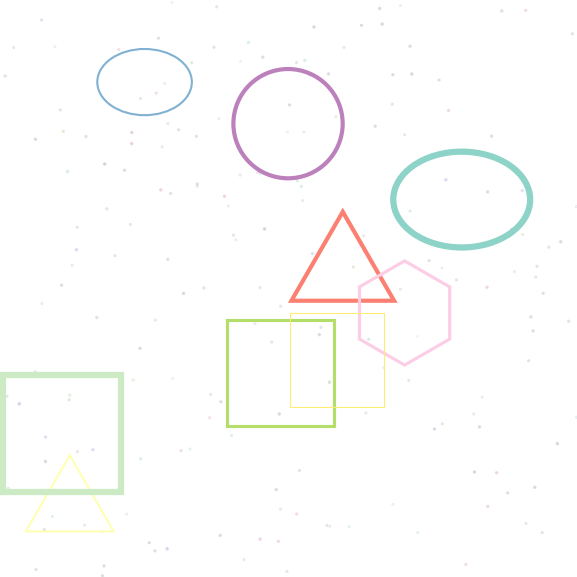[{"shape": "oval", "thickness": 3, "radius": 0.59, "center": [0.8, 0.654]}, {"shape": "triangle", "thickness": 1, "radius": 0.44, "center": [0.121, 0.123]}, {"shape": "triangle", "thickness": 2, "radius": 0.51, "center": [0.594, 0.53]}, {"shape": "oval", "thickness": 1, "radius": 0.41, "center": [0.25, 0.857]}, {"shape": "square", "thickness": 1.5, "radius": 0.46, "center": [0.486, 0.354]}, {"shape": "hexagon", "thickness": 1.5, "radius": 0.45, "center": [0.701, 0.457]}, {"shape": "circle", "thickness": 2, "radius": 0.47, "center": [0.499, 0.785]}, {"shape": "square", "thickness": 3, "radius": 0.51, "center": [0.107, 0.249]}, {"shape": "square", "thickness": 0.5, "radius": 0.41, "center": [0.583, 0.376]}]